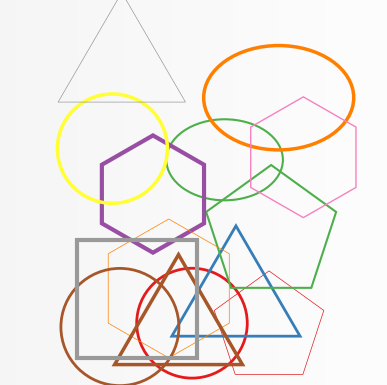[{"shape": "circle", "thickness": 2, "radius": 0.71, "center": [0.495, 0.161]}, {"shape": "pentagon", "thickness": 0.5, "radius": 0.74, "center": [0.694, 0.148]}, {"shape": "triangle", "thickness": 2, "radius": 0.96, "center": [0.609, 0.222]}, {"shape": "pentagon", "thickness": 1.5, "radius": 0.88, "center": [0.7, 0.395]}, {"shape": "oval", "thickness": 1.5, "radius": 0.75, "center": [0.58, 0.585]}, {"shape": "hexagon", "thickness": 3, "radius": 0.76, "center": [0.395, 0.496]}, {"shape": "oval", "thickness": 2.5, "radius": 0.97, "center": [0.719, 0.746]}, {"shape": "hexagon", "thickness": 0.5, "radius": 0.9, "center": [0.435, 0.251]}, {"shape": "circle", "thickness": 2.5, "radius": 0.71, "center": [0.29, 0.614]}, {"shape": "circle", "thickness": 2, "radius": 0.76, "center": [0.309, 0.151]}, {"shape": "triangle", "thickness": 2.5, "radius": 0.95, "center": [0.461, 0.148]}, {"shape": "hexagon", "thickness": 1, "radius": 0.78, "center": [0.783, 0.592]}, {"shape": "square", "thickness": 3, "radius": 0.77, "center": [0.353, 0.223]}, {"shape": "triangle", "thickness": 0.5, "radius": 0.95, "center": [0.314, 0.83]}]